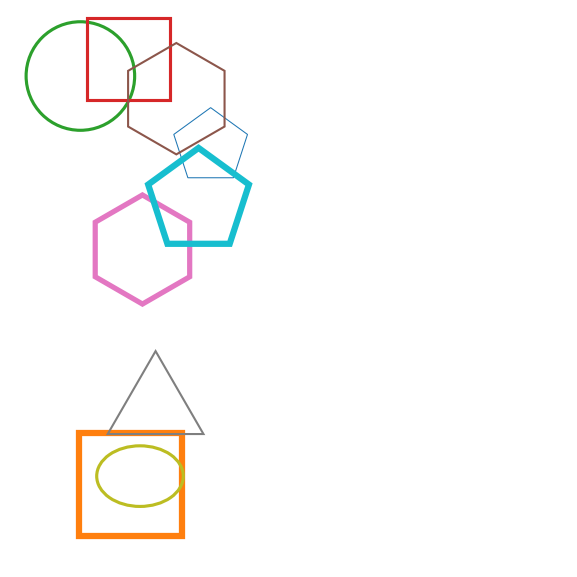[{"shape": "pentagon", "thickness": 0.5, "radius": 0.34, "center": [0.365, 0.746]}, {"shape": "square", "thickness": 3, "radius": 0.45, "center": [0.226, 0.16]}, {"shape": "circle", "thickness": 1.5, "radius": 0.47, "center": [0.139, 0.867]}, {"shape": "square", "thickness": 1.5, "radius": 0.36, "center": [0.222, 0.897]}, {"shape": "hexagon", "thickness": 1, "radius": 0.48, "center": [0.305, 0.828]}, {"shape": "hexagon", "thickness": 2.5, "radius": 0.47, "center": [0.247, 0.567]}, {"shape": "triangle", "thickness": 1, "radius": 0.48, "center": [0.269, 0.295]}, {"shape": "oval", "thickness": 1.5, "radius": 0.37, "center": [0.242, 0.175]}, {"shape": "pentagon", "thickness": 3, "radius": 0.46, "center": [0.344, 0.651]}]